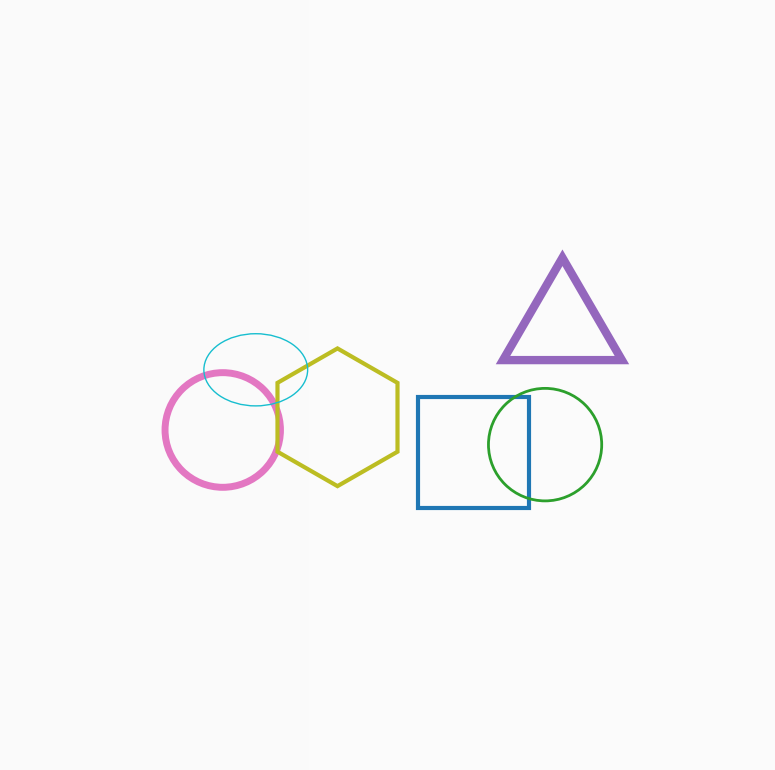[{"shape": "square", "thickness": 1.5, "radius": 0.36, "center": [0.611, 0.412]}, {"shape": "circle", "thickness": 1, "radius": 0.37, "center": [0.703, 0.423]}, {"shape": "triangle", "thickness": 3, "radius": 0.44, "center": [0.726, 0.577]}, {"shape": "circle", "thickness": 2.5, "radius": 0.37, "center": [0.287, 0.442]}, {"shape": "hexagon", "thickness": 1.5, "radius": 0.45, "center": [0.435, 0.458]}, {"shape": "oval", "thickness": 0.5, "radius": 0.33, "center": [0.33, 0.52]}]